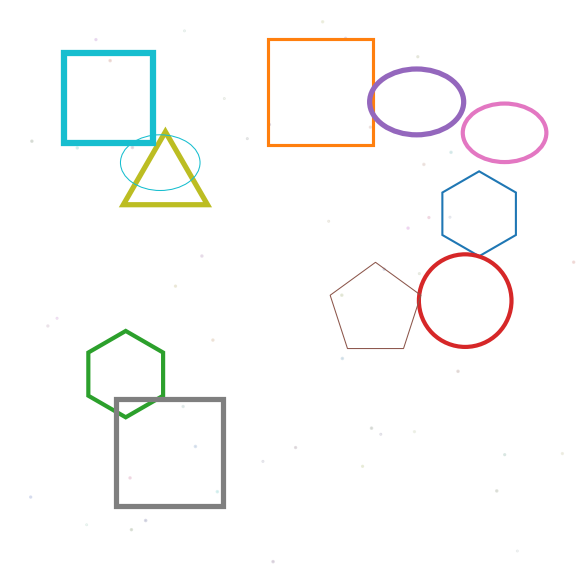[{"shape": "hexagon", "thickness": 1, "radius": 0.37, "center": [0.83, 0.629]}, {"shape": "square", "thickness": 1.5, "radius": 0.46, "center": [0.555, 0.84]}, {"shape": "hexagon", "thickness": 2, "radius": 0.37, "center": [0.218, 0.351]}, {"shape": "circle", "thickness": 2, "radius": 0.4, "center": [0.806, 0.479]}, {"shape": "oval", "thickness": 2.5, "radius": 0.41, "center": [0.721, 0.823]}, {"shape": "pentagon", "thickness": 0.5, "radius": 0.41, "center": [0.65, 0.462]}, {"shape": "oval", "thickness": 2, "radius": 0.36, "center": [0.874, 0.769]}, {"shape": "square", "thickness": 2.5, "radius": 0.46, "center": [0.293, 0.216]}, {"shape": "triangle", "thickness": 2.5, "radius": 0.42, "center": [0.286, 0.687]}, {"shape": "square", "thickness": 3, "radius": 0.39, "center": [0.188, 0.829]}, {"shape": "oval", "thickness": 0.5, "radius": 0.34, "center": [0.277, 0.717]}]